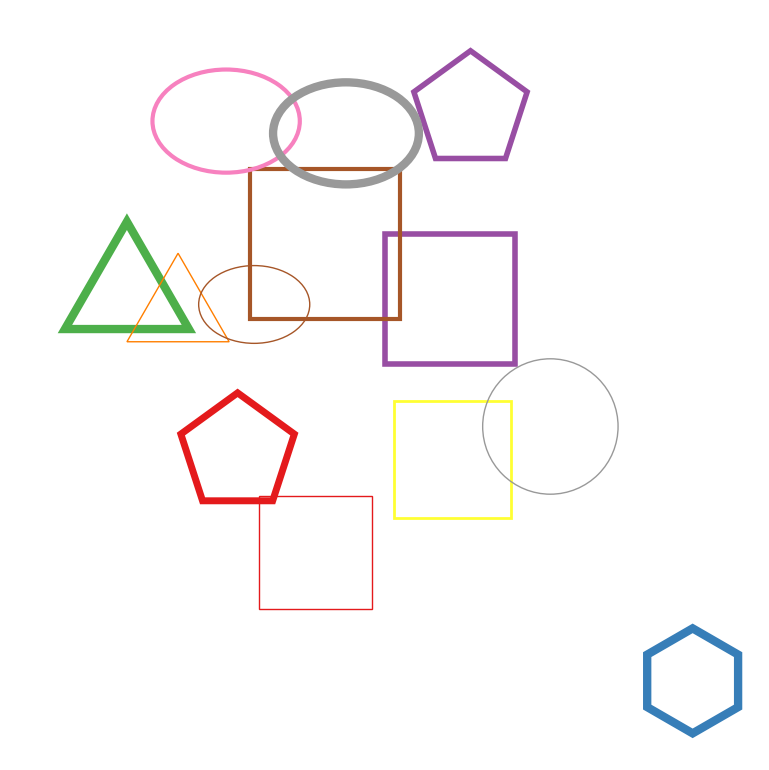[{"shape": "pentagon", "thickness": 2.5, "radius": 0.39, "center": [0.309, 0.412]}, {"shape": "square", "thickness": 0.5, "radius": 0.37, "center": [0.41, 0.283]}, {"shape": "hexagon", "thickness": 3, "radius": 0.34, "center": [0.9, 0.116]}, {"shape": "triangle", "thickness": 3, "radius": 0.46, "center": [0.165, 0.619]}, {"shape": "square", "thickness": 2, "radius": 0.42, "center": [0.584, 0.612]}, {"shape": "pentagon", "thickness": 2, "radius": 0.39, "center": [0.611, 0.857]}, {"shape": "triangle", "thickness": 0.5, "radius": 0.38, "center": [0.231, 0.594]}, {"shape": "square", "thickness": 1, "radius": 0.38, "center": [0.588, 0.403]}, {"shape": "square", "thickness": 1.5, "radius": 0.49, "center": [0.422, 0.683]}, {"shape": "oval", "thickness": 0.5, "radius": 0.36, "center": [0.33, 0.605]}, {"shape": "oval", "thickness": 1.5, "radius": 0.48, "center": [0.294, 0.843]}, {"shape": "oval", "thickness": 3, "radius": 0.47, "center": [0.449, 0.827]}, {"shape": "circle", "thickness": 0.5, "radius": 0.44, "center": [0.715, 0.446]}]